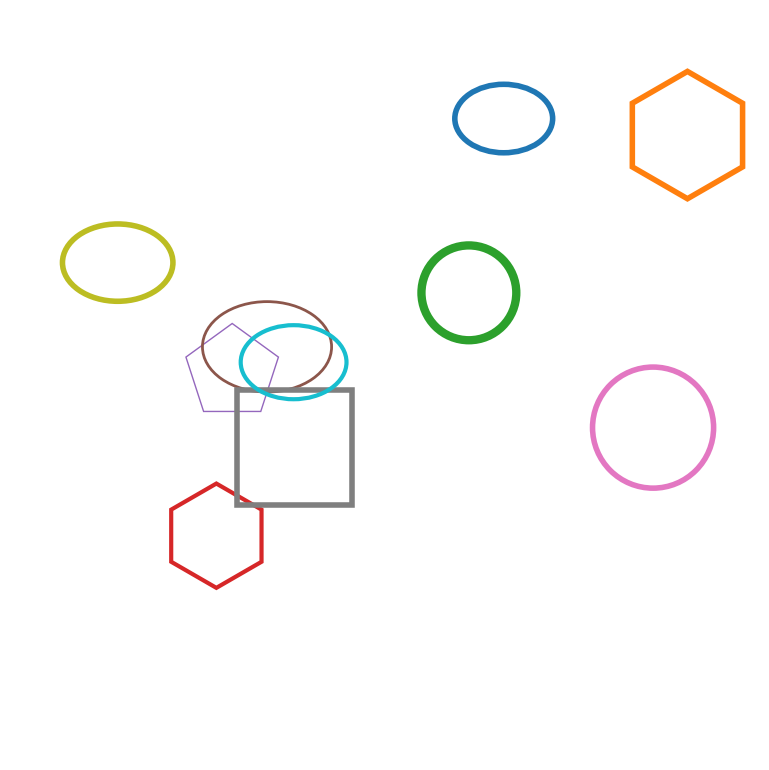[{"shape": "oval", "thickness": 2, "radius": 0.32, "center": [0.654, 0.846]}, {"shape": "hexagon", "thickness": 2, "radius": 0.41, "center": [0.893, 0.825]}, {"shape": "circle", "thickness": 3, "radius": 0.31, "center": [0.609, 0.62]}, {"shape": "hexagon", "thickness": 1.5, "radius": 0.34, "center": [0.281, 0.304]}, {"shape": "pentagon", "thickness": 0.5, "radius": 0.32, "center": [0.302, 0.517]}, {"shape": "oval", "thickness": 1, "radius": 0.42, "center": [0.347, 0.55]}, {"shape": "circle", "thickness": 2, "radius": 0.39, "center": [0.848, 0.445]}, {"shape": "square", "thickness": 2, "radius": 0.37, "center": [0.383, 0.419]}, {"shape": "oval", "thickness": 2, "radius": 0.36, "center": [0.153, 0.659]}, {"shape": "oval", "thickness": 1.5, "radius": 0.34, "center": [0.381, 0.53]}]